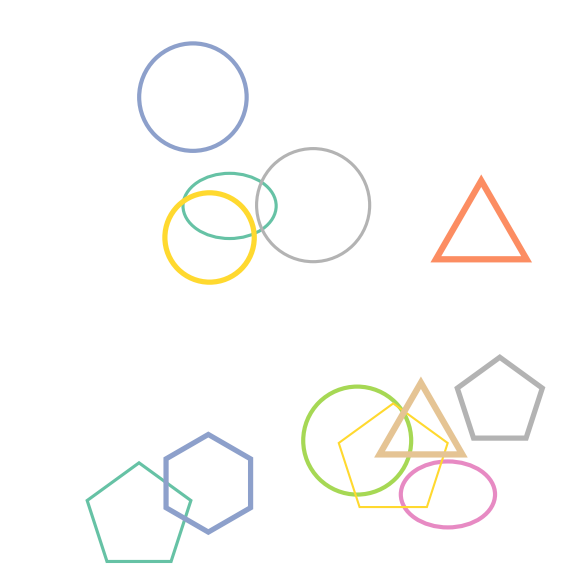[{"shape": "pentagon", "thickness": 1.5, "radius": 0.47, "center": [0.241, 0.103]}, {"shape": "oval", "thickness": 1.5, "radius": 0.4, "center": [0.398, 0.643]}, {"shape": "triangle", "thickness": 3, "radius": 0.45, "center": [0.833, 0.596]}, {"shape": "circle", "thickness": 2, "radius": 0.47, "center": [0.334, 0.831]}, {"shape": "hexagon", "thickness": 2.5, "radius": 0.42, "center": [0.361, 0.162]}, {"shape": "oval", "thickness": 2, "radius": 0.41, "center": [0.776, 0.143]}, {"shape": "circle", "thickness": 2, "radius": 0.47, "center": [0.619, 0.236]}, {"shape": "pentagon", "thickness": 1, "radius": 0.5, "center": [0.681, 0.201]}, {"shape": "circle", "thickness": 2.5, "radius": 0.39, "center": [0.363, 0.588]}, {"shape": "triangle", "thickness": 3, "radius": 0.41, "center": [0.729, 0.254]}, {"shape": "circle", "thickness": 1.5, "radius": 0.49, "center": [0.542, 0.644]}, {"shape": "pentagon", "thickness": 2.5, "radius": 0.39, "center": [0.865, 0.303]}]